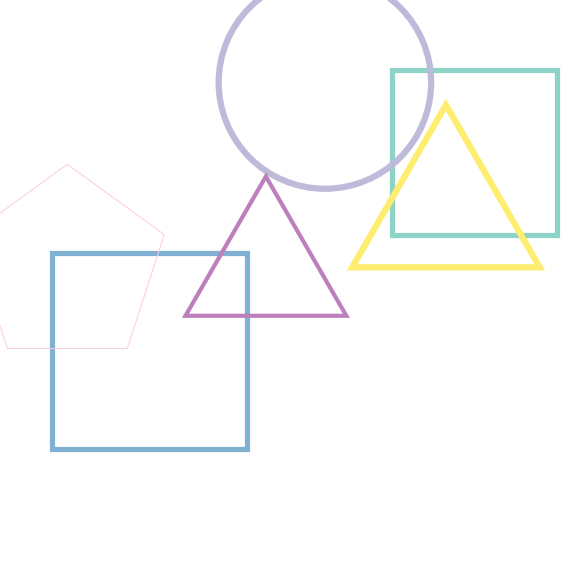[{"shape": "square", "thickness": 2.5, "radius": 0.71, "center": [0.821, 0.735]}, {"shape": "circle", "thickness": 3, "radius": 0.92, "center": [0.563, 0.856]}, {"shape": "square", "thickness": 2.5, "radius": 0.85, "center": [0.259, 0.391]}, {"shape": "pentagon", "thickness": 0.5, "radius": 0.88, "center": [0.117, 0.538]}, {"shape": "triangle", "thickness": 2, "radius": 0.8, "center": [0.46, 0.533]}, {"shape": "triangle", "thickness": 3, "radius": 0.94, "center": [0.772, 0.63]}]